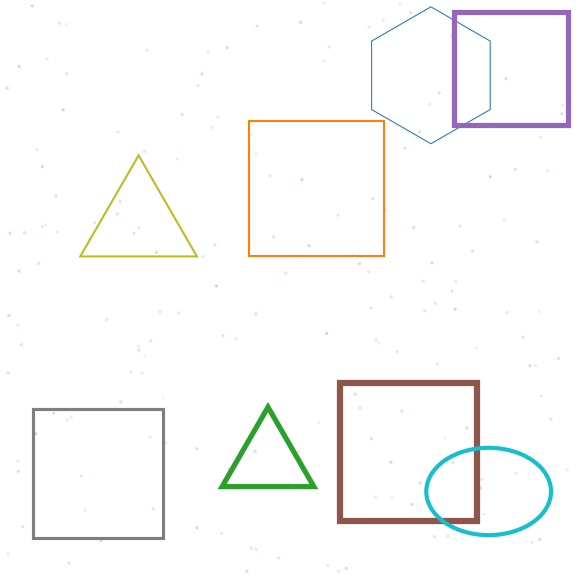[{"shape": "hexagon", "thickness": 0.5, "radius": 0.59, "center": [0.746, 0.869]}, {"shape": "square", "thickness": 1, "radius": 0.58, "center": [0.548, 0.672]}, {"shape": "triangle", "thickness": 2.5, "radius": 0.46, "center": [0.464, 0.202]}, {"shape": "square", "thickness": 2.5, "radius": 0.49, "center": [0.885, 0.88]}, {"shape": "square", "thickness": 3, "radius": 0.6, "center": [0.707, 0.217]}, {"shape": "square", "thickness": 1.5, "radius": 0.56, "center": [0.17, 0.179]}, {"shape": "triangle", "thickness": 1, "radius": 0.58, "center": [0.24, 0.613]}, {"shape": "oval", "thickness": 2, "radius": 0.54, "center": [0.846, 0.148]}]